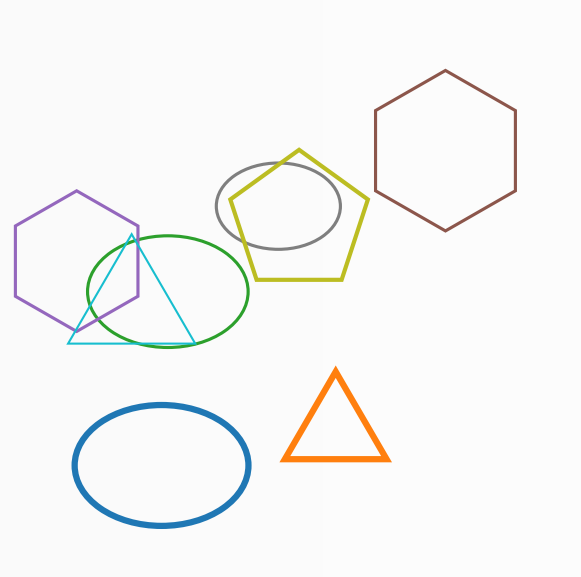[{"shape": "oval", "thickness": 3, "radius": 0.75, "center": [0.278, 0.193]}, {"shape": "triangle", "thickness": 3, "radius": 0.51, "center": [0.578, 0.254]}, {"shape": "oval", "thickness": 1.5, "radius": 0.69, "center": [0.289, 0.494]}, {"shape": "hexagon", "thickness": 1.5, "radius": 0.61, "center": [0.132, 0.547]}, {"shape": "hexagon", "thickness": 1.5, "radius": 0.69, "center": [0.766, 0.738]}, {"shape": "oval", "thickness": 1.5, "radius": 0.53, "center": [0.479, 0.642]}, {"shape": "pentagon", "thickness": 2, "radius": 0.62, "center": [0.515, 0.615]}, {"shape": "triangle", "thickness": 1, "radius": 0.63, "center": [0.227, 0.467]}]